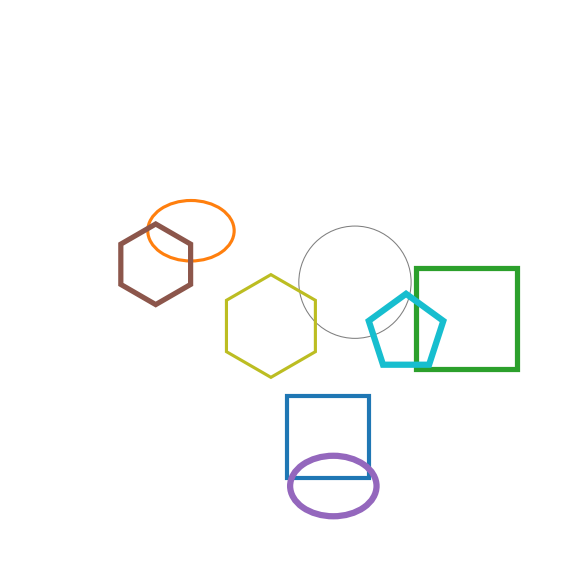[{"shape": "square", "thickness": 2, "radius": 0.36, "center": [0.568, 0.242]}, {"shape": "oval", "thickness": 1.5, "radius": 0.37, "center": [0.331, 0.6]}, {"shape": "square", "thickness": 2.5, "radius": 0.43, "center": [0.808, 0.448]}, {"shape": "oval", "thickness": 3, "radius": 0.37, "center": [0.577, 0.158]}, {"shape": "hexagon", "thickness": 2.5, "radius": 0.35, "center": [0.27, 0.542]}, {"shape": "circle", "thickness": 0.5, "radius": 0.49, "center": [0.615, 0.51]}, {"shape": "hexagon", "thickness": 1.5, "radius": 0.44, "center": [0.469, 0.435]}, {"shape": "pentagon", "thickness": 3, "radius": 0.34, "center": [0.703, 0.422]}]